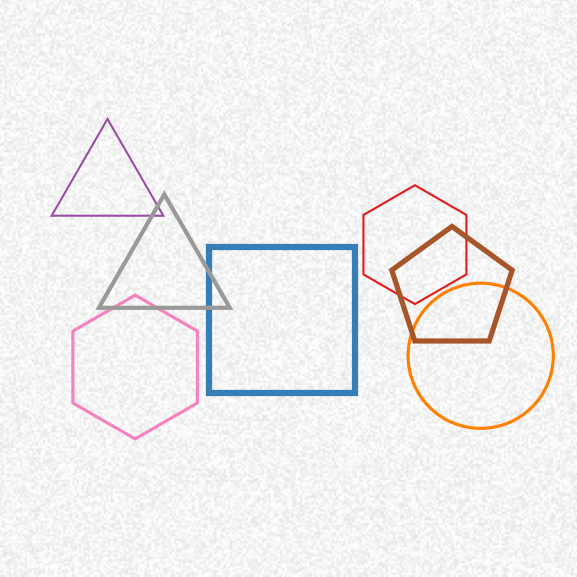[{"shape": "hexagon", "thickness": 1, "radius": 0.51, "center": [0.718, 0.575]}, {"shape": "square", "thickness": 3, "radius": 0.63, "center": [0.488, 0.445]}, {"shape": "triangle", "thickness": 1, "radius": 0.56, "center": [0.186, 0.681]}, {"shape": "circle", "thickness": 1.5, "radius": 0.63, "center": [0.832, 0.383]}, {"shape": "pentagon", "thickness": 2.5, "radius": 0.55, "center": [0.783, 0.497]}, {"shape": "hexagon", "thickness": 1.5, "radius": 0.62, "center": [0.234, 0.364]}, {"shape": "triangle", "thickness": 2, "radius": 0.65, "center": [0.285, 0.532]}]